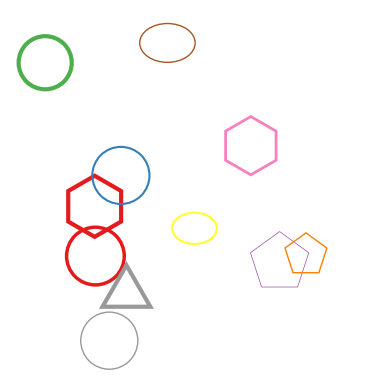[{"shape": "hexagon", "thickness": 3, "radius": 0.4, "center": [0.246, 0.464]}, {"shape": "circle", "thickness": 2.5, "radius": 0.37, "center": [0.248, 0.335]}, {"shape": "circle", "thickness": 1.5, "radius": 0.37, "center": [0.314, 0.544]}, {"shape": "circle", "thickness": 3, "radius": 0.34, "center": [0.117, 0.837]}, {"shape": "pentagon", "thickness": 0.5, "radius": 0.4, "center": [0.726, 0.319]}, {"shape": "pentagon", "thickness": 1, "radius": 0.29, "center": [0.795, 0.338]}, {"shape": "oval", "thickness": 1.5, "radius": 0.29, "center": [0.505, 0.407]}, {"shape": "oval", "thickness": 1, "radius": 0.36, "center": [0.435, 0.888]}, {"shape": "hexagon", "thickness": 2, "radius": 0.38, "center": [0.652, 0.622]}, {"shape": "triangle", "thickness": 3, "radius": 0.36, "center": [0.328, 0.239]}, {"shape": "circle", "thickness": 1, "radius": 0.37, "center": [0.284, 0.115]}]